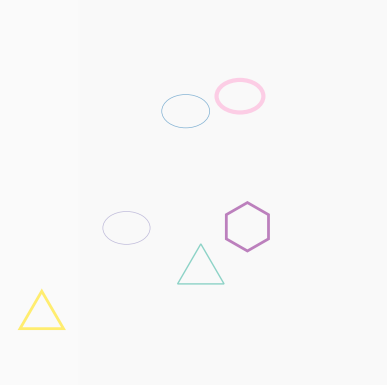[{"shape": "triangle", "thickness": 1, "radius": 0.35, "center": [0.518, 0.297]}, {"shape": "oval", "thickness": 0.5, "radius": 0.3, "center": [0.326, 0.408]}, {"shape": "oval", "thickness": 0.5, "radius": 0.31, "center": [0.479, 0.711]}, {"shape": "oval", "thickness": 3, "radius": 0.3, "center": [0.619, 0.75]}, {"shape": "hexagon", "thickness": 2, "radius": 0.31, "center": [0.638, 0.411]}, {"shape": "triangle", "thickness": 2, "radius": 0.32, "center": [0.108, 0.179]}]